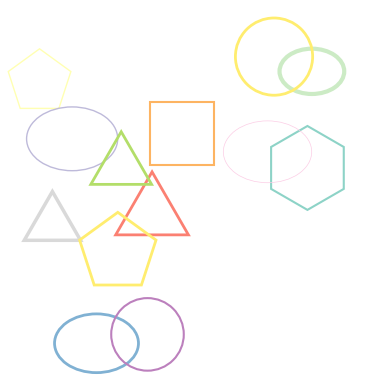[{"shape": "hexagon", "thickness": 1.5, "radius": 0.54, "center": [0.799, 0.564]}, {"shape": "pentagon", "thickness": 1, "radius": 0.43, "center": [0.103, 0.788]}, {"shape": "oval", "thickness": 1, "radius": 0.59, "center": [0.187, 0.639]}, {"shape": "triangle", "thickness": 2, "radius": 0.55, "center": [0.395, 0.445]}, {"shape": "oval", "thickness": 2, "radius": 0.55, "center": [0.251, 0.108]}, {"shape": "square", "thickness": 1.5, "radius": 0.41, "center": [0.473, 0.653]}, {"shape": "triangle", "thickness": 2, "radius": 0.46, "center": [0.315, 0.567]}, {"shape": "oval", "thickness": 0.5, "radius": 0.57, "center": [0.695, 0.606]}, {"shape": "triangle", "thickness": 2.5, "radius": 0.42, "center": [0.136, 0.418]}, {"shape": "circle", "thickness": 1.5, "radius": 0.47, "center": [0.383, 0.131]}, {"shape": "oval", "thickness": 3, "radius": 0.42, "center": [0.81, 0.815]}, {"shape": "circle", "thickness": 2, "radius": 0.5, "center": [0.712, 0.853]}, {"shape": "pentagon", "thickness": 2, "radius": 0.52, "center": [0.306, 0.344]}]